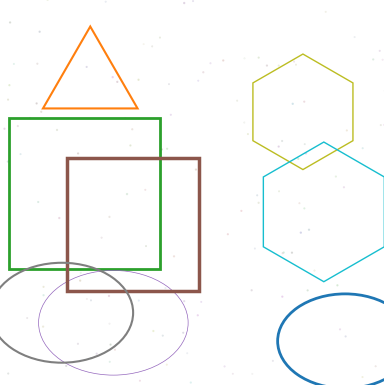[{"shape": "oval", "thickness": 2, "radius": 0.88, "center": [0.896, 0.114]}, {"shape": "triangle", "thickness": 1.5, "radius": 0.71, "center": [0.234, 0.789]}, {"shape": "square", "thickness": 2, "radius": 0.99, "center": [0.219, 0.497]}, {"shape": "oval", "thickness": 0.5, "radius": 0.97, "center": [0.294, 0.162]}, {"shape": "square", "thickness": 2.5, "radius": 0.86, "center": [0.346, 0.417]}, {"shape": "oval", "thickness": 1.5, "radius": 0.93, "center": [0.16, 0.188]}, {"shape": "hexagon", "thickness": 1, "radius": 0.75, "center": [0.787, 0.71]}, {"shape": "hexagon", "thickness": 1, "radius": 0.91, "center": [0.841, 0.45]}]